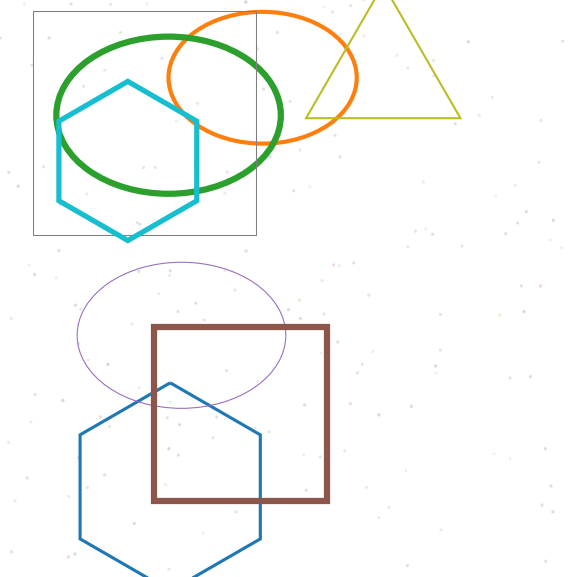[{"shape": "hexagon", "thickness": 1.5, "radius": 0.9, "center": [0.295, 0.156]}, {"shape": "oval", "thickness": 2, "radius": 0.81, "center": [0.455, 0.865]}, {"shape": "oval", "thickness": 3, "radius": 0.97, "center": [0.292, 0.8]}, {"shape": "oval", "thickness": 0.5, "radius": 0.9, "center": [0.314, 0.419]}, {"shape": "square", "thickness": 3, "radius": 0.75, "center": [0.416, 0.282]}, {"shape": "square", "thickness": 0.5, "radius": 0.97, "center": [0.25, 0.786]}, {"shape": "triangle", "thickness": 1, "radius": 0.77, "center": [0.664, 0.872]}, {"shape": "hexagon", "thickness": 2.5, "radius": 0.69, "center": [0.221, 0.72]}]